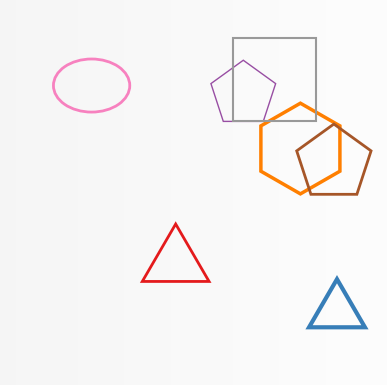[{"shape": "triangle", "thickness": 2, "radius": 0.5, "center": [0.453, 0.319]}, {"shape": "triangle", "thickness": 3, "radius": 0.42, "center": [0.87, 0.192]}, {"shape": "pentagon", "thickness": 1, "radius": 0.44, "center": [0.628, 0.756]}, {"shape": "hexagon", "thickness": 2.5, "radius": 0.59, "center": [0.775, 0.614]}, {"shape": "pentagon", "thickness": 2, "radius": 0.5, "center": [0.862, 0.577]}, {"shape": "oval", "thickness": 2, "radius": 0.49, "center": [0.236, 0.778]}, {"shape": "square", "thickness": 1.5, "radius": 0.54, "center": [0.708, 0.795]}]